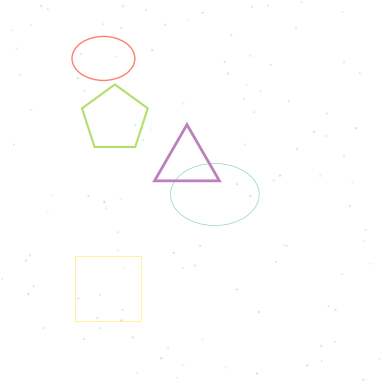[{"shape": "oval", "thickness": 0.5, "radius": 0.58, "center": [0.558, 0.495]}, {"shape": "oval", "thickness": 1, "radius": 0.41, "center": [0.269, 0.848]}, {"shape": "pentagon", "thickness": 1.5, "radius": 0.45, "center": [0.298, 0.691]}, {"shape": "triangle", "thickness": 2, "radius": 0.49, "center": [0.486, 0.579]}, {"shape": "square", "thickness": 0.5, "radius": 0.42, "center": [0.28, 0.25]}]